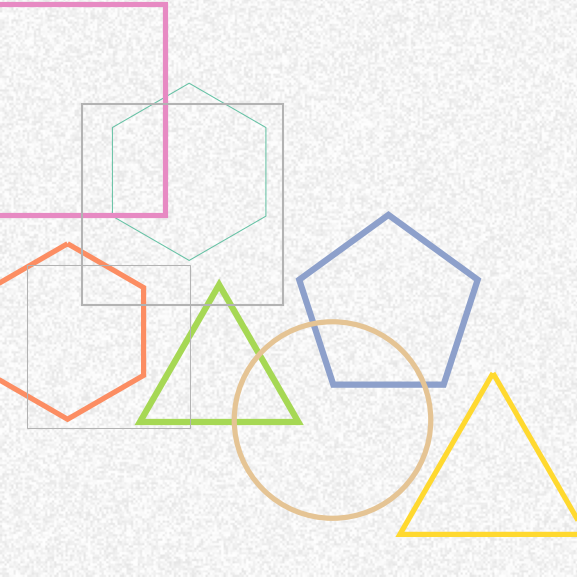[{"shape": "hexagon", "thickness": 0.5, "radius": 0.77, "center": [0.328, 0.702]}, {"shape": "hexagon", "thickness": 2.5, "radius": 0.76, "center": [0.117, 0.425]}, {"shape": "pentagon", "thickness": 3, "radius": 0.81, "center": [0.673, 0.465]}, {"shape": "square", "thickness": 2.5, "radius": 0.92, "center": [0.102, 0.809]}, {"shape": "triangle", "thickness": 3, "radius": 0.79, "center": [0.379, 0.348]}, {"shape": "triangle", "thickness": 2.5, "radius": 0.93, "center": [0.854, 0.167]}, {"shape": "circle", "thickness": 2.5, "radius": 0.85, "center": [0.576, 0.272]}, {"shape": "square", "thickness": 0.5, "radius": 0.71, "center": [0.188, 0.399]}, {"shape": "square", "thickness": 1, "radius": 0.87, "center": [0.316, 0.645]}]